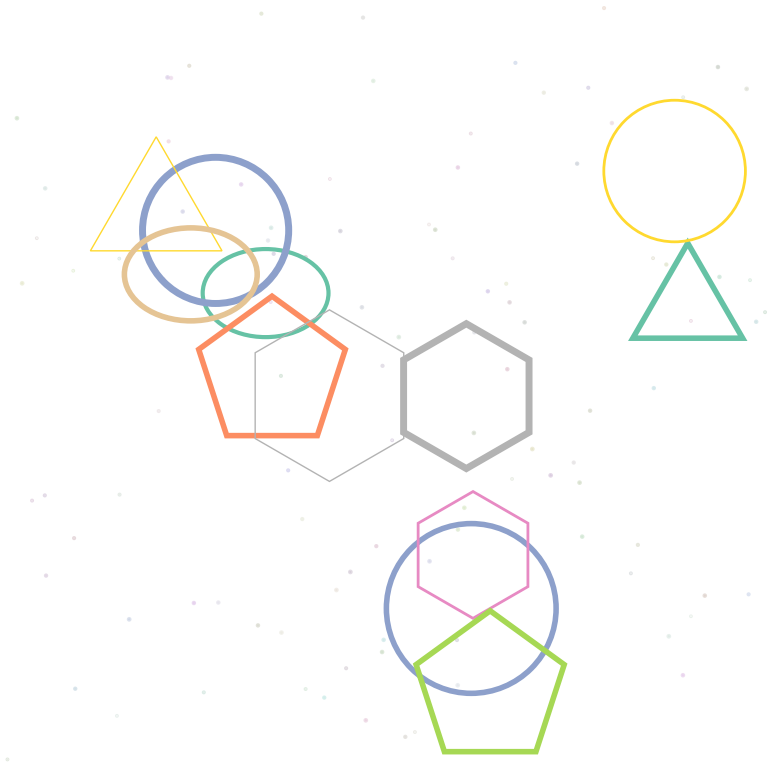[{"shape": "triangle", "thickness": 2, "radius": 0.41, "center": [0.893, 0.602]}, {"shape": "oval", "thickness": 1.5, "radius": 0.41, "center": [0.345, 0.619]}, {"shape": "pentagon", "thickness": 2, "radius": 0.5, "center": [0.353, 0.515]}, {"shape": "circle", "thickness": 2, "radius": 0.55, "center": [0.612, 0.21]}, {"shape": "circle", "thickness": 2.5, "radius": 0.47, "center": [0.28, 0.701]}, {"shape": "hexagon", "thickness": 1, "radius": 0.41, "center": [0.614, 0.279]}, {"shape": "pentagon", "thickness": 2, "radius": 0.51, "center": [0.637, 0.106]}, {"shape": "circle", "thickness": 1, "radius": 0.46, "center": [0.876, 0.778]}, {"shape": "triangle", "thickness": 0.5, "radius": 0.49, "center": [0.203, 0.724]}, {"shape": "oval", "thickness": 2, "radius": 0.43, "center": [0.248, 0.644]}, {"shape": "hexagon", "thickness": 2.5, "radius": 0.47, "center": [0.606, 0.486]}, {"shape": "hexagon", "thickness": 0.5, "radius": 0.56, "center": [0.428, 0.486]}]